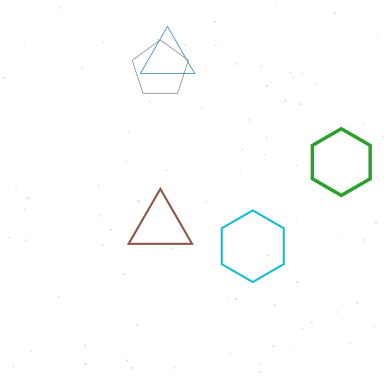[{"shape": "triangle", "thickness": 0.5, "radius": 0.41, "center": [0.435, 0.85]}, {"shape": "hexagon", "thickness": 2.5, "radius": 0.43, "center": [0.886, 0.579]}, {"shape": "triangle", "thickness": 1.5, "radius": 0.48, "center": [0.416, 0.414]}, {"shape": "pentagon", "thickness": 0.5, "radius": 0.38, "center": [0.416, 0.82]}, {"shape": "hexagon", "thickness": 1.5, "radius": 0.47, "center": [0.657, 0.361]}]